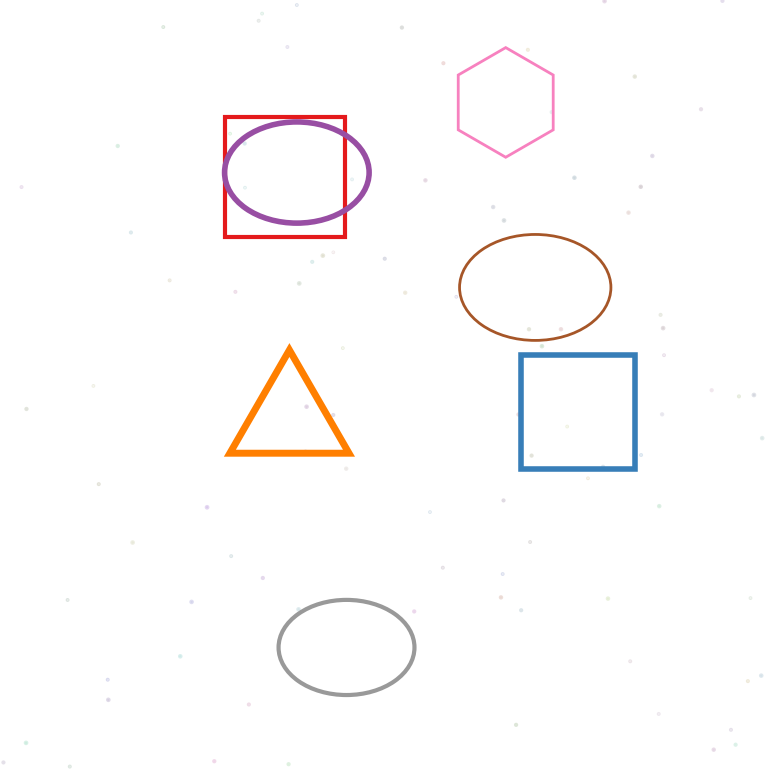[{"shape": "square", "thickness": 1.5, "radius": 0.39, "center": [0.37, 0.77]}, {"shape": "square", "thickness": 2, "radius": 0.37, "center": [0.751, 0.465]}, {"shape": "oval", "thickness": 2, "radius": 0.47, "center": [0.386, 0.776]}, {"shape": "triangle", "thickness": 2.5, "radius": 0.45, "center": [0.376, 0.456]}, {"shape": "oval", "thickness": 1, "radius": 0.49, "center": [0.695, 0.627]}, {"shape": "hexagon", "thickness": 1, "radius": 0.36, "center": [0.657, 0.867]}, {"shape": "oval", "thickness": 1.5, "radius": 0.44, "center": [0.45, 0.159]}]